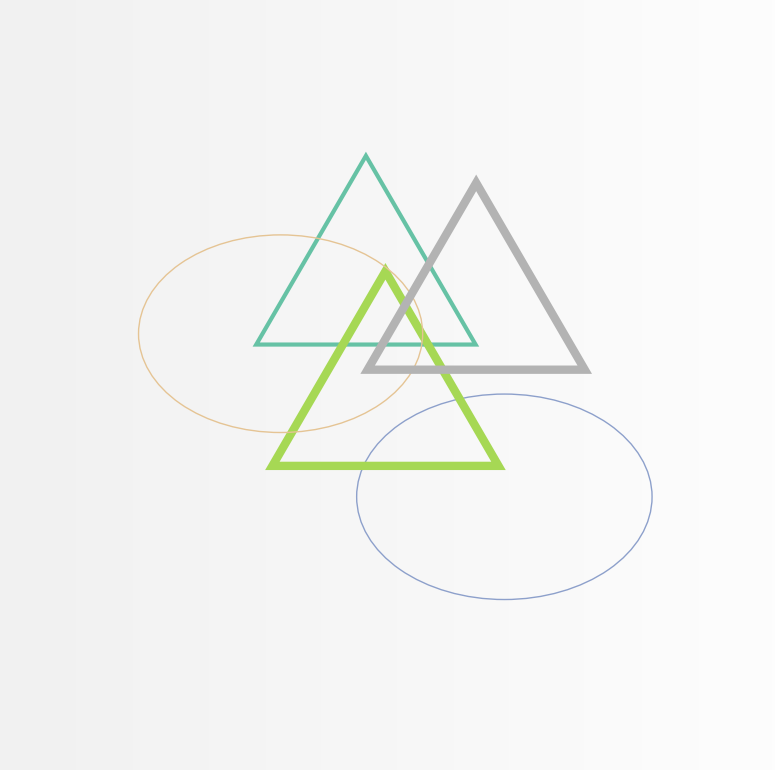[{"shape": "triangle", "thickness": 1.5, "radius": 0.82, "center": [0.472, 0.634]}, {"shape": "oval", "thickness": 0.5, "radius": 0.95, "center": [0.651, 0.355]}, {"shape": "triangle", "thickness": 3, "radius": 0.84, "center": [0.497, 0.479]}, {"shape": "oval", "thickness": 0.5, "radius": 0.92, "center": [0.362, 0.567]}, {"shape": "triangle", "thickness": 3, "radius": 0.81, "center": [0.614, 0.601]}]